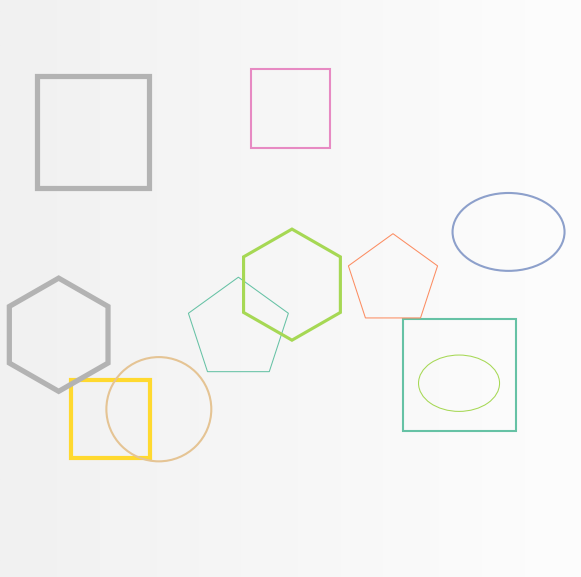[{"shape": "pentagon", "thickness": 0.5, "radius": 0.45, "center": [0.41, 0.429]}, {"shape": "square", "thickness": 1, "radius": 0.49, "center": [0.791, 0.349]}, {"shape": "pentagon", "thickness": 0.5, "radius": 0.4, "center": [0.676, 0.514]}, {"shape": "oval", "thickness": 1, "radius": 0.48, "center": [0.875, 0.598]}, {"shape": "square", "thickness": 1, "radius": 0.34, "center": [0.5, 0.812]}, {"shape": "oval", "thickness": 0.5, "radius": 0.35, "center": [0.79, 0.336]}, {"shape": "hexagon", "thickness": 1.5, "radius": 0.48, "center": [0.502, 0.506]}, {"shape": "square", "thickness": 2, "radius": 0.34, "center": [0.19, 0.274]}, {"shape": "circle", "thickness": 1, "radius": 0.45, "center": [0.273, 0.291]}, {"shape": "hexagon", "thickness": 2.5, "radius": 0.49, "center": [0.101, 0.419]}, {"shape": "square", "thickness": 2.5, "radius": 0.48, "center": [0.16, 0.771]}]